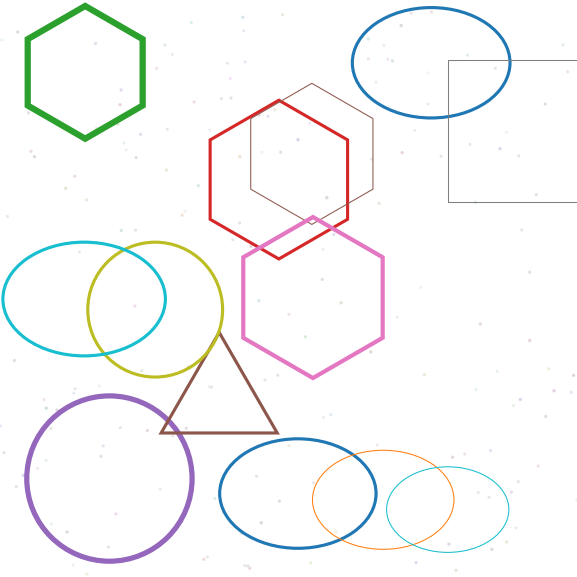[{"shape": "oval", "thickness": 1.5, "radius": 0.68, "center": [0.516, 0.144]}, {"shape": "oval", "thickness": 1.5, "radius": 0.68, "center": [0.747, 0.89]}, {"shape": "oval", "thickness": 0.5, "radius": 0.61, "center": [0.664, 0.134]}, {"shape": "hexagon", "thickness": 3, "radius": 0.57, "center": [0.148, 0.874]}, {"shape": "hexagon", "thickness": 1.5, "radius": 0.69, "center": [0.483, 0.688]}, {"shape": "circle", "thickness": 2.5, "radius": 0.72, "center": [0.189, 0.17]}, {"shape": "hexagon", "thickness": 0.5, "radius": 0.61, "center": [0.54, 0.733]}, {"shape": "triangle", "thickness": 1.5, "radius": 0.58, "center": [0.38, 0.307]}, {"shape": "hexagon", "thickness": 2, "radius": 0.7, "center": [0.542, 0.484]}, {"shape": "square", "thickness": 0.5, "radius": 0.62, "center": [0.9, 0.772]}, {"shape": "circle", "thickness": 1.5, "radius": 0.58, "center": [0.269, 0.463]}, {"shape": "oval", "thickness": 0.5, "radius": 0.53, "center": [0.775, 0.117]}, {"shape": "oval", "thickness": 1.5, "radius": 0.7, "center": [0.146, 0.481]}]